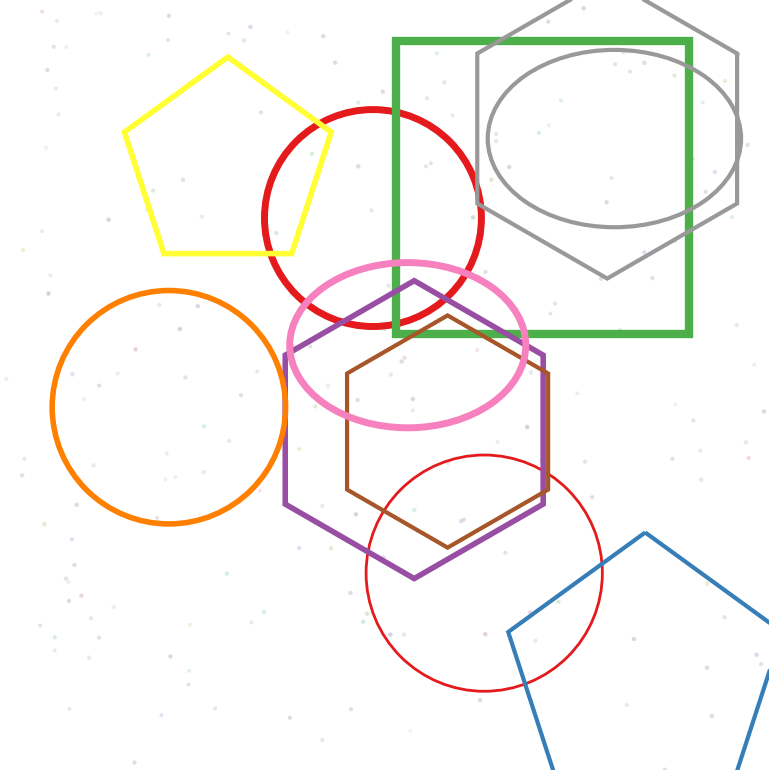[{"shape": "circle", "thickness": 1, "radius": 0.77, "center": [0.629, 0.256]}, {"shape": "circle", "thickness": 2.5, "radius": 0.7, "center": [0.484, 0.717]}, {"shape": "pentagon", "thickness": 1.5, "radius": 0.94, "center": [0.838, 0.121]}, {"shape": "square", "thickness": 3, "radius": 0.95, "center": [0.705, 0.757]}, {"shape": "hexagon", "thickness": 2, "radius": 0.97, "center": [0.538, 0.442]}, {"shape": "circle", "thickness": 2, "radius": 0.76, "center": [0.219, 0.471]}, {"shape": "pentagon", "thickness": 2, "radius": 0.71, "center": [0.296, 0.785]}, {"shape": "hexagon", "thickness": 1.5, "radius": 0.75, "center": [0.581, 0.44]}, {"shape": "oval", "thickness": 2.5, "radius": 0.77, "center": [0.53, 0.552]}, {"shape": "oval", "thickness": 1.5, "radius": 0.82, "center": [0.798, 0.82]}, {"shape": "hexagon", "thickness": 1.5, "radius": 0.97, "center": [0.789, 0.833]}]